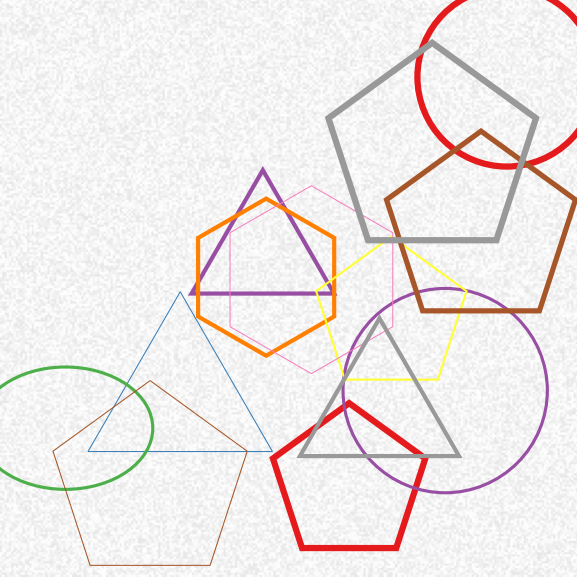[{"shape": "circle", "thickness": 3, "radius": 0.77, "center": [0.878, 0.866]}, {"shape": "pentagon", "thickness": 3, "radius": 0.69, "center": [0.605, 0.162]}, {"shape": "triangle", "thickness": 0.5, "radius": 0.92, "center": [0.312, 0.309]}, {"shape": "oval", "thickness": 1.5, "radius": 0.76, "center": [0.113, 0.258]}, {"shape": "circle", "thickness": 1.5, "radius": 0.88, "center": [0.771, 0.323]}, {"shape": "triangle", "thickness": 2, "radius": 0.71, "center": [0.455, 0.562]}, {"shape": "hexagon", "thickness": 2, "radius": 0.68, "center": [0.461, 0.519]}, {"shape": "pentagon", "thickness": 1, "radius": 0.68, "center": [0.678, 0.453]}, {"shape": "pentagon", "thickness": 0.5, "radius": 0.88, "center": [0.26, 0.163]}, {"shape": "pentagon", "thickness": 2.5, "radius": 0.86, "center": [0.833, 0.6]}, {"shape": "hexagon", "thickness": 0.5, "radius": 0.81, "center": [0.539, 0.515]}, {"shape": "pentagon", "thickness": 3, "radius": 0.94, "center": [0.748, 0.736]}, {"shape": "triangle", "thickness": 2, "radius": 0.8, "center": [0.657, 0.289]}]